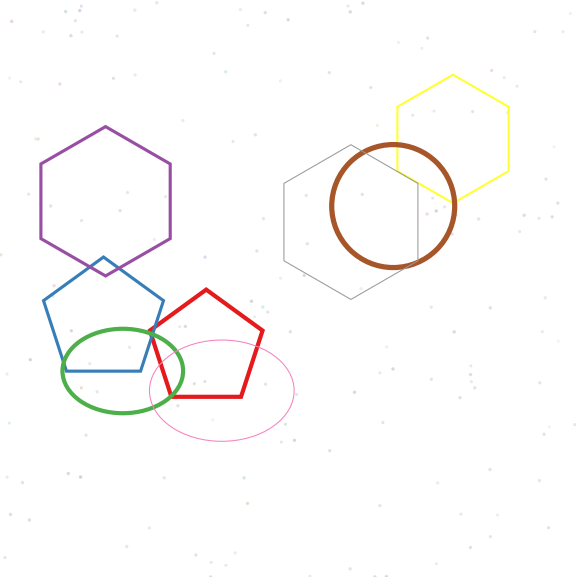[{"shape": "pentagon", "thickness": 2, "radius": 0.51, "center": [0.357, 0.395]}, {"shape": "pentagon", "thickness": 1.5, "radius": 0.55, "center": [0.179, 0.445]}, {"shape": "oval", "thickness": 2, "radius": 0.52, "center": [0.213, 0.357]}, {"shape": "hexagon", "thickness": 1.5, "radius": 0.65, "center": [0.183, 0.651]}, {"shape": "hexagon", "thickness": 1, "radius": 0.56, "center": [0.784, 0.759]}, {"shape": "circle", "thickness": 2.5, "radius": 0.53, "center": [0.681, 0.642]}, {"shape": "oval", "thickness": 0.5, "radius": 0.63, "center": [0.384, 0.323]}, {"shape": "hexagon", "thickness": 0.5, "radius": 0.67, "center": [0.608, 0.615]}]